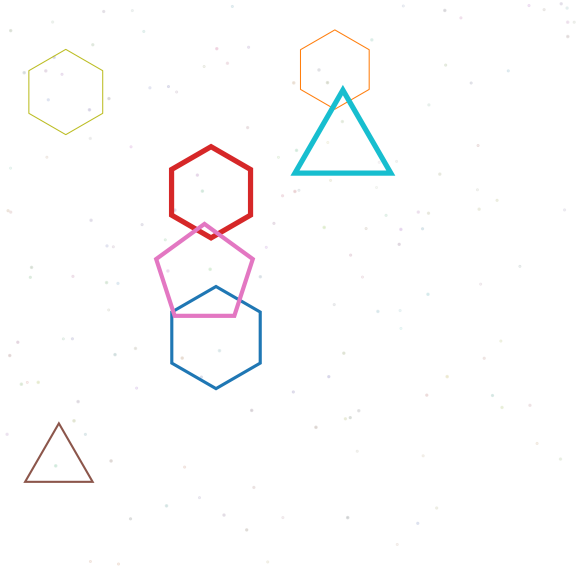[{"shape": "hexagon", "thickness": 1.5, "radius": 0.44, "center": [0.374, 0.415]}, {"shape": "hexagon", "thickness": 0.5, "radius": 0.34, "center": [0.58, 0.879]}, {"shape": "hexagon", "thickness": 2.5, "radius": 0.39, "center": [0.365, 0.666]}, {"shape": "triangle", "thickness": 1, "radius": 0.34, "center": [0.102, 0.199]}, {"shape": "pentagon", "thickness": 2, "radius": 0.44, "center": [0.354, 0.523]}, {"shape": "hexagon", "thickness": 0.5, "radius": 0.37, "center": [0.114, 0.84]}, {"shape": "triangle", "thickness": 2.5, "radius": 0.48, "center": [0.594, 0.747]}]